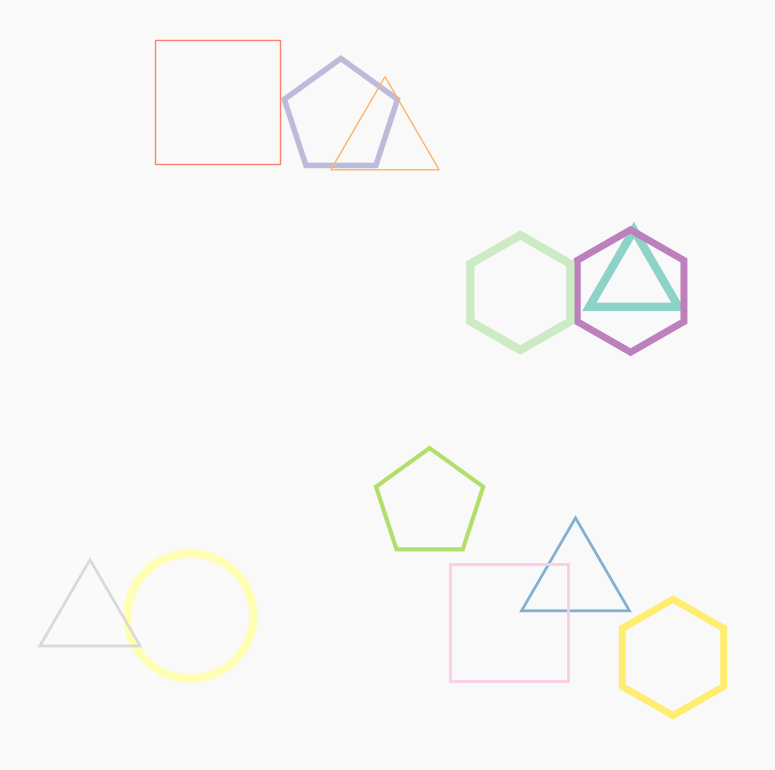[{"shape": "triangle", "thickness": 3, "radius": 0.33, "center": [0.818, 0.635]}, {"shape": "circle", "thickness": 3, "radius": 0.41, "center": [0.246, 0.2]}, {"shape": "pentagon", "thickness": 2, "radius": 0.38, "center": [0.44, 0.847]}, {"shape": "square", "thickness": 0.5, "radius": 0.4, "center": [0.281, 0.868]}, {"shape": "triangle", "thickness": 1, "radius": 0.4, "center": [0.743, 0.247]}, {"shape": "triangle", "thickness": 0.5, "radius": 0.4, "center": [0.497, 0.82]}, {"shape": "pentagon", "thickness": 1.5, "radius": 0.36, "center": [0.554, 0.345]}, {"shape": "square", "thickness": 1, "radius": 0.38, "center": [0.656, 0.192]}, {"shape": "triangle", "thickness": 1, "radius": 0.37, "center": [0.116, 0.198]}, {"shape": "hexagon", "thickness": 2.5, "radius": 0.4, "center": [0.814, 0.622]}, {"shape": "hexagon", "thickness": 3, "radius": 0.37, "center": [0.671, 0.62]}, {"shape": "hexagon", "thickness": 2.5, "radius": 0.38, "center": [0.868, 0.146]}]